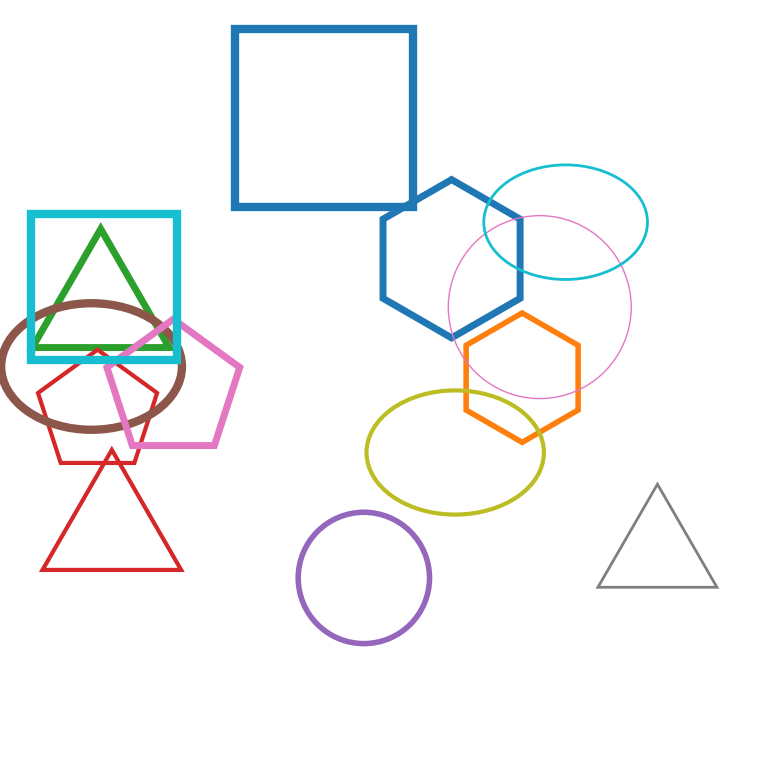[{"shape": "hexagon", "thickness": 2.5, "radius": 0.51, "center": [0.586, 0.664]}, {"shape": "square", "thickness": 3, "radius": 0.58, "center": [0.421, 0.847]}, {"shape": "hexagon", "thickness": 2, "radius": 0.42, "center": [0.678, 0.51]}, {"shape": "triangle", "thickness": 2.5, "radius": 0.51, "center": [0.131, 0.6]}, {"shape": "triangle", "thickness": 1.5, "radius": 0.52, "center": [0.145, 0.312]}, {"shape": "pentagon", "thickness": 1.5, "radius": 0.41, "center": [0.127, 0.465]}, {"shape": "circle", "thickness": 2, "radius": 0.43, "center": [0.473, 0.249]}, {"shape": "oval", "thickness": 3, "radius": 0.59, "center": [0.119, 0.524]}, {"shape": "pentagon", "thickness": 2.5, "radius": 0.45, "center": [0.225, 0.495]}, {"shape": "circle", "thickness": 0.5, "radius": 0.59, "center": [0.701, 0.601]}, {"shape": "triangle", "thickness": 1, "radius": 0.45, "center": [0.854, 0.282]}, {"shape": "oval", "thickness": 1.5, "radius": 0.58, "center": [0.591, 0.412]}, {"shape": "oval", "thickness": 1, "radius": 0.53, "center": [0.735, 0.711]}, {"shape": "square", "thickness": 3, "radius": 0.47, "center": [0.135, 0.627]}]